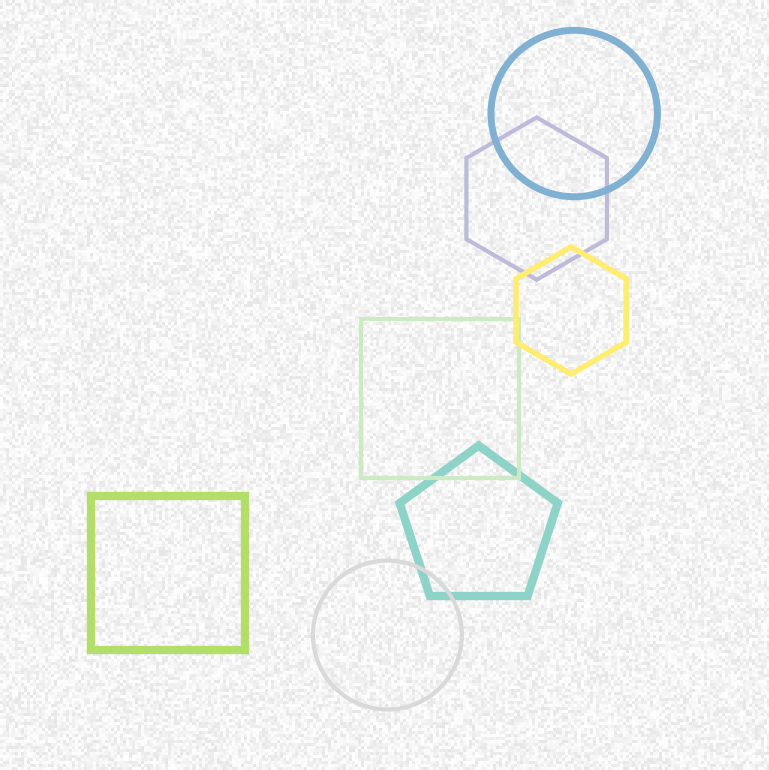[{"shape": "pentagon", "thickness": 3, "radius": 0.54, "center": [0.622, 0.313]}, {"shape": "hexagon", "thickness": 1.5, "radius": 0.53, "center": [0.697, 0.742]}, {"shape": "circle", "thickness": 2.5, "radius": 0.54, "center": [0.746, 0.853]}, {"shape": "square", "thickness": 3, "radius": 0.5, "center": [0.218, 0.256]}, {"shape": "circle", "thickness": 1.5, "radius": 0.48, "center": [0.503, 0.175]}, {"shape": "square", "thickness": 1.5, "radius": 0.51, "center": [0.572, 0.482]}, {"shape": "hexagon", "thickness": 2, "radius": 0.41, "center": [0.742, 0.597]}]